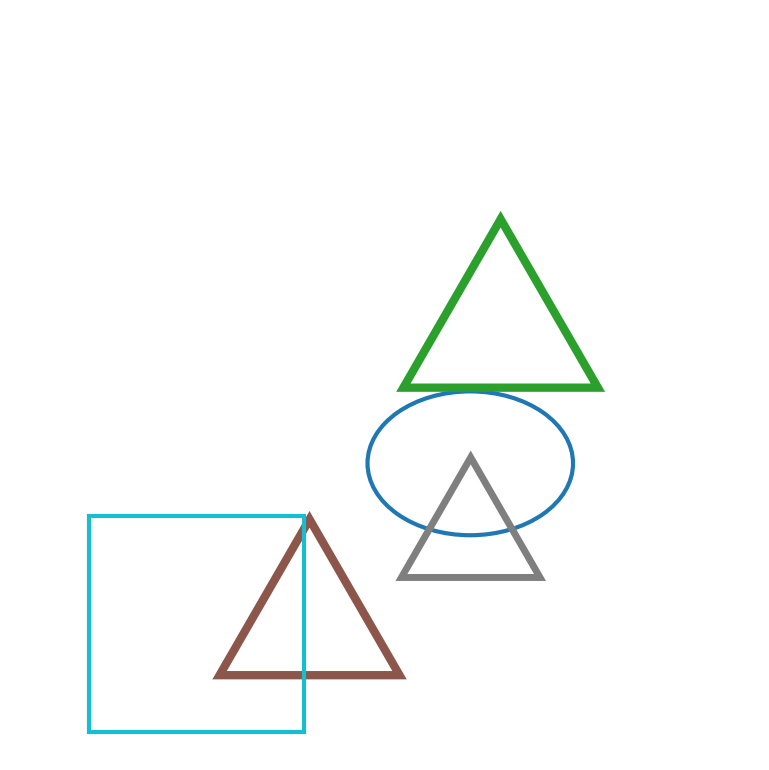[{"shape": "oval", "thickness": 1.5, "radius": 0.67, "center": [0.611, 0.398]}, {"shape": "triangle", "thickness": 3, "radius": 0.73, "center": [0.65, 0.569]}, {"shape": "triangle", "thickness": 3, "radius": 0.67, "center": [0.402, 0.191]}, {"shape": "triangle", "thickness": 2.5, "radius": 0.52, "center": [0.611, 0.302]}, {"shape": "square", "thickness": 1.5, "radius": 0.7, "center": [0.255, 0.19]}]